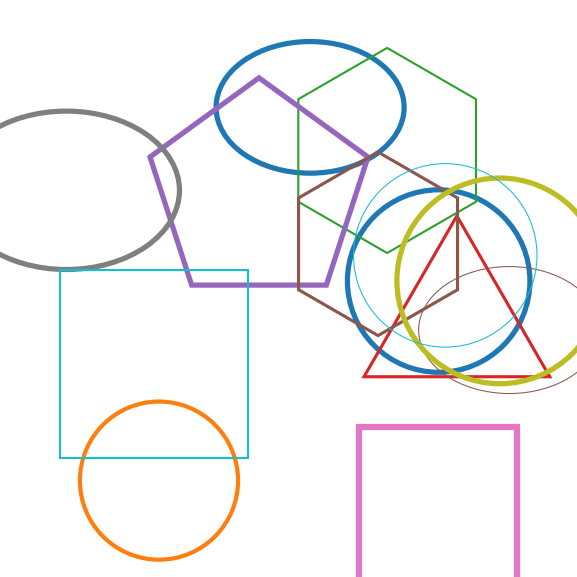[{"shape": "circle", "thickness": 2.5, "radius": 0.79, "center": [0.76, 0.512]}, {"shape": "oval", "thickness": 2.5, "radius": 0.81, "center": [0.537, 0.813]}, {"shape": "circle", "thickness": 2, "radius": 0.68, "center": [0.275, 0.167]}, {"shape": "hexagon", "thickness": 1, "radius": 0.89, "center": [0.67, 0.739]}, {"shape": "triangle", "thickness": 1.5, "radius": 0.93, "center": [0.791, 0.44]}, {"shape": "pentagon", "thickness": 2.5, "radius": 0.99, "center": [0.448, 0.666]}, {"shape": "hexagon", "thickness": 1.5, "radius": 0.79, "center": [0.655, 0.577]}, {"shape": "oval", "thickness": 0.5, "radius": 0.79, "center": [0.882, 0.428]}, {"shape": "square", "thickness": 3, "radius": 0.69, "center": [0.758, 0.123]}, {"shape": "oval", "thickness": 2.5, "radius": 0.98, "center": [0.115, 0.67]}, {"shape": "circle", "thickness": 2.5, "radius": 0.89, "center": [0.865, 0.513]}, {"shape": "circle", "thickness": 0.5, "radius": 0.79, "center": [0.771, 0.557]}, {"shape": "square", "thickness": 1, "radius": 0.81, "center": [0.267, 0.369]}]